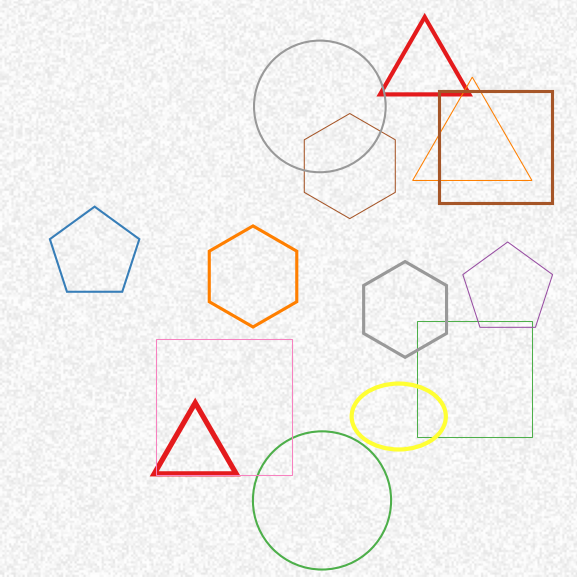[{"shape": "triangle", "thickness": 2, "radius": 0.45, "center": [0.735, 0.88]}, {"shape": "triangle", "thickness": 2.5, "radius": 0.41, "center": [0.338, 0.22]}, {"shape": "pentagon", "thickness": 1, "radius": 0.41, "center": [0.164, 0.56]}, {"shape": "circle", "thickness": 1, "radius": 0.6, "center": [0.558, 0.133]}, {"shape": "square", "thickness": 0.5, "radius": 0.5, "center": [0.821, 0.343]}, {"shape": "pentagon", "thickness": 0.5, "radius": 0.41, "center": [0.879, 0.498]}, {"shape": "hexagon", "thickness": 1.5, "radius": 0.44, "center": [0.438, 0.52]}, {"shape": "triangle", "thickness": 0.5, "radius": 0.6, "center": [0.818, 0.746]}, {"shape": "oval", "thickness": 2, "radius": 0.41, "center": [0.69, 0.278]}, {"shape": "square", "thickness": 1.5, "radius": 0.49, "center": [0.858, 0.744]}, {"shape": "hexagon", "thickness": 0.5, "radius": 0.45, "center": [0.606, 0.712]}, {"shape": "square", "thickness": 0.5, "radius": 0.59, "center": [0.387, 0.294]}, {"shape": "circle", "thickness": 1, "radius": 0.57, "center": [0.554, 0.815]}, {"shape": "hexagon", "thickness": 1.5, "radius": 0.41, "center": [0.701, 0.463]}]